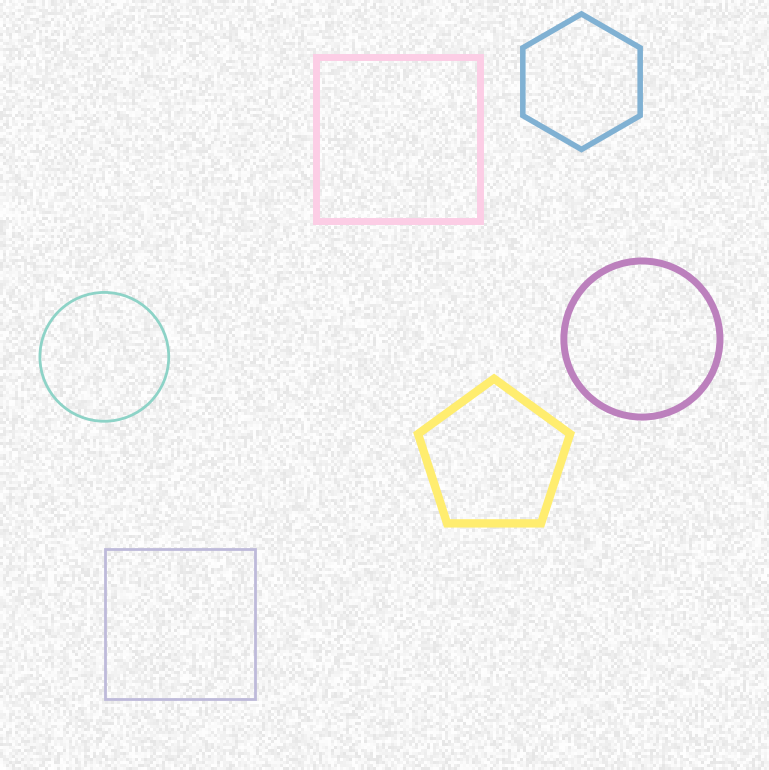[{"shape": "circle", "thickness": 1, "radius": 0.42, "center": [0.135, 0.537]}, {"shape": "square", "thickness": 1, "radius": 0.49, "center": [0.233, 0.19]}, {"shape": "hexagon", "thickness": 2, "radius": 0.44, "center": [0.755, 0.894]}, {"shape": "square", "thickness": 2.5, "radius": 0.53, "center": [0.517, 0.82]}, {"shape": "circle", "thickness": 2.5, "radius": 0.51, "center": [0.834, 0.56]}, {"shape": "pentagon", "thickness": 3, "radius": 0.52, "center": [0.642, 0.404]}]